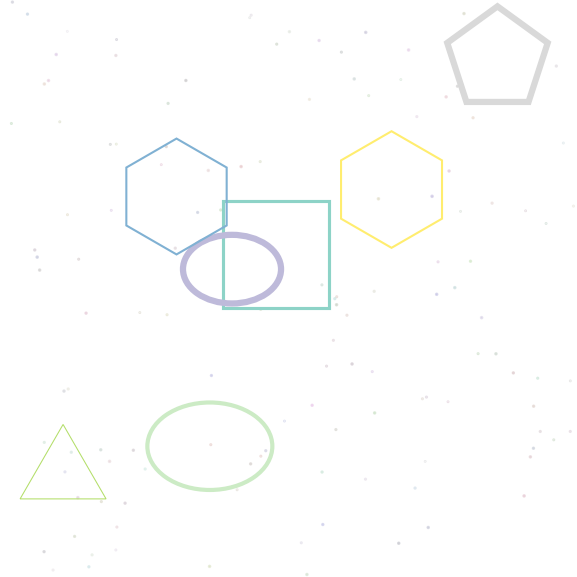[{"shape": "square", "thickness": 1.5, "radius": 0.46, "center": [0.479, 0.559]}, {"shape": "oval", "thickness": 3, "radius": 0.42, "center": [0.402, 0.533]}, {"shape": "hexagon", "thickness": 1, "radius": 0.5, "center": [0.306, 0.659]}, {"shape": "triangle", "thickness": 0.5, "radius": 0.43, "center": [0.109, 0.178]}, {"shape": "pentagon", "thickness": 3, "radius": 0.46, "center": [0.861, 0.897]}, {"shape": "oval", "thickness": 2, "radius": 0.54, "center": [0.363, 0.226]}, {"shape": "hexagon", "thickness": 1, "radius": 0.5, "center": [0.678, 0.671]}]